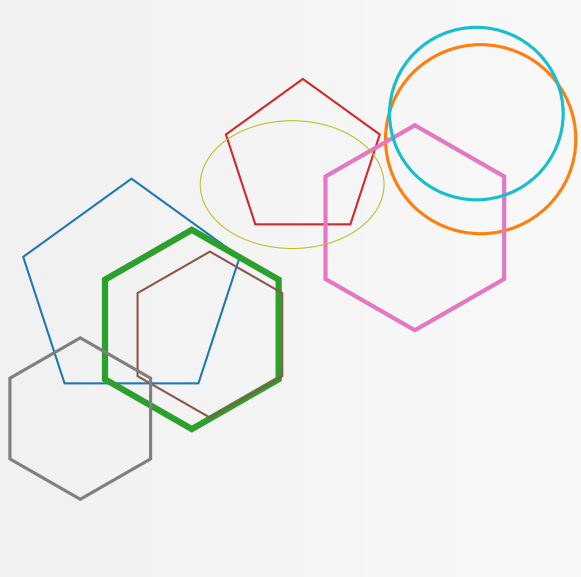[{"shape": "pentagon", "thickness": 1, "radius": 0.98, "center": [0.226, 0.494]}, {"shape": "circle", "thickness": 1.5, "radius": 0.82, "center": [0.827, 0.758]}, {"shape": "hexagon", "thickness": 3, "radius": 0.86, "center": [0.33, 0.429]}, {"shape": "pentagon", "thickness": 1, "radius": 0.7, "center": [0.521, 0.723]}, {"shape": "hexagon", "thickness": 1, "radius": 0.72, "center": [0.361, 0.42]}, {"shape": "hexagon", "thickness": 2, "radius": 0.89, "center": [0.714, 0.605]}, {"shape": "hexagon", "thickness": 1.5, "radius": 0.7, "center": [0.138, 0.274]}, {"shape": "oval", "thickness": 0.5, "radius": 0.79, "center": [0.503, 0.679]}, {"shape": "circle", "thickness": 1.5, "radius": 0.75, "center": [0.82, 0.802]}]